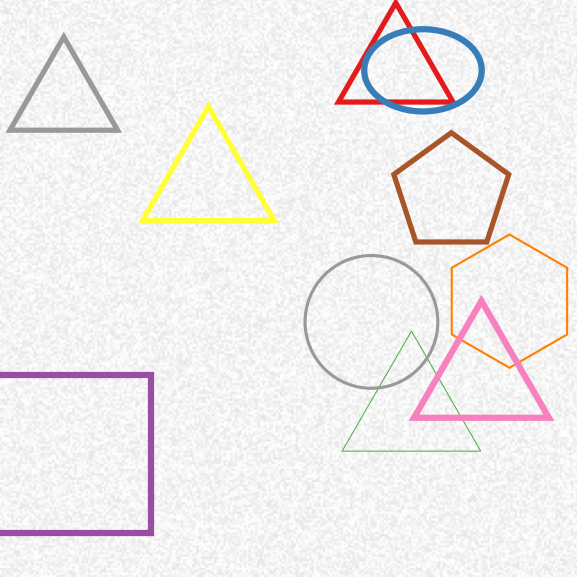[{"shape": "triangle", "thickness": 2.5, "radius": 0.57, "center": [0.685, 0.88]}, {"shape": "oval", "thickness": 3, "radius": 0.51, "center": [0.732, 0.877]}, {"shape": "triangle", "thickness": 0.5, "radius": 0.69, "center": [0.712, 0.287]}, {"shape": "square", "thickness": 3, "radius": 0.68, "center": [0.126, 0.212]}, {"shape": "hexagon", "thickness": 1, "radius": 0.58, "center": [0.882, 0.478]}, {"shape": "triangle", "thickness": 2.5, "radius": 0.66, "center": [0.361, 0.683]}, {"shape": "pentagon", "thickness": 2.5, "radius": 0.52, "center": [0.781, 0.665]}, {"shape": "triangle", "thickness": 3, "radius": 0.67, "center": [0.834, 0.343]}, {"shape": "triangle", "thickness": 2.5, "radius": 0.54, "center": [0.11, 0.827]}, {"shape": "circle", "thickness": 1.5, "radius": 0.57, "center": [0.643, 0.442]}]